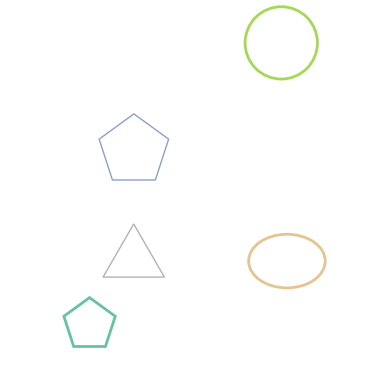[{"shape": "pentagon", "thickness": 2, "radius": 0.35, "center": [0.233, 0.157]}, {"shape": "pentagon", "thickness": 1, "radius": 0.47, "center": [0.348, 0.609]}, {"shape": "circle", "thickness": 2, "radius": 0.47, "center": [0.731, 0.889]}, {"shape": "oval", "thickness": 2, "radius": 0.5, "center": [0.745, 0.322]}, {"shape": "triangle", "thickness": 1, "radius": 0.46, "center": [0.347, 0.326]}]